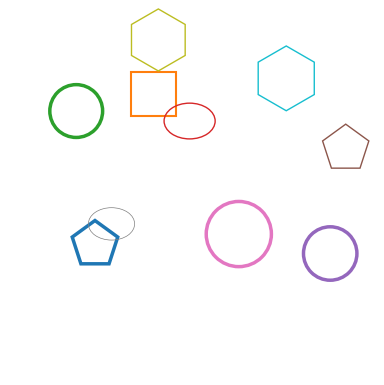[{"shape": "pentagon", "thickness": 2.5, "radius": 0.31, "center": [0.247, 0.365]}, {"shape": "square", "thickness": 1.5, "radius": 0.29, "center": [0.399, 0.756]}, {"shape": "circle", "thickness": 2.5, "radius": 0.34, "center": [0.198, 0.712]}, {"shape": "oval", "thickness": 1, "radius": 0.33, "center": [0.493, 0.686]}, {"shape": "circle", "thickness": 2.5, "radius": 0.35, "center": [0.858, 0.342]}, {"shape": "pentagon", "thickness": 1, "radius": 0.32, "center": [0.898, 0.614]}, {"shape": "circle", "thickness": 2.5, "radius": 0.42, "center": [0.62, 0.392]}, {"shape": "oval", "thickness": 0.5, "radius": 0.3, "center": [0.29, 0.419]}, {"shape": "hexagon", "thickness": 1, "radius": 0.4, "center": [0.411, 0.896]}, {"shape": "hexagon", "thickness": 1, "radius": 0.42, "center": [0.743, 0.796]}]